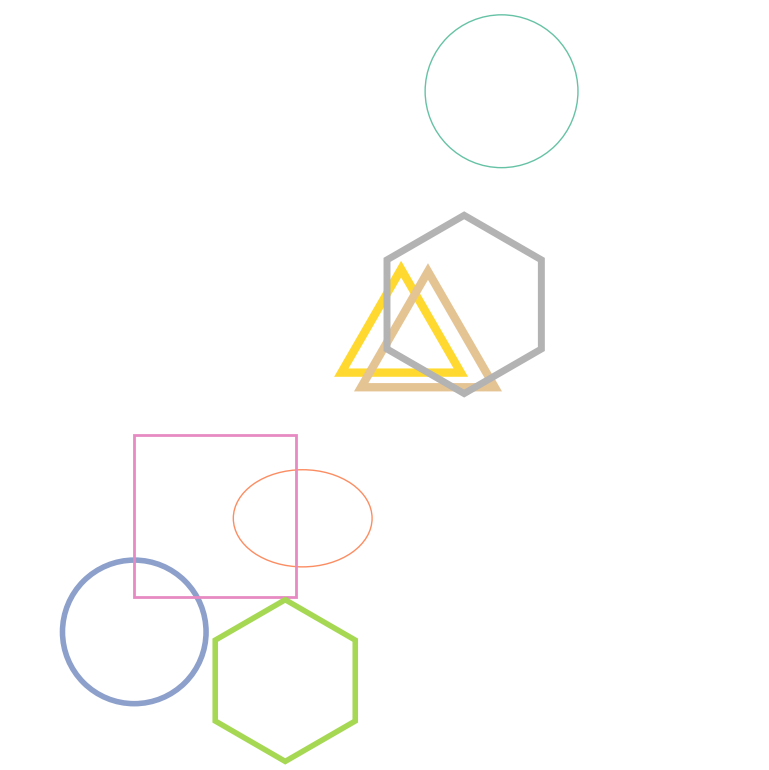[{"shape": "circle", "thickness": 0.5, "radius": 0.5, "center": [0.651, 0.882]}, {"shape": "oval", "thickness": 0.5, "radius": 0.45, "center": [0.393, 0.327]}, {"shape": "circle", "thickness": 2, "radius": 0.47, "center": [0.174, 0.179]}, {"shape": "square", "thickness": 1, "radius": 0.53, "center": [0.279, 0.33]}, {"shape": "hexagon", "thickness": 2, "radius": 0.52, "center": [0.37, 0.116]}, {"shape": "triangle", "thickness": 3, "radius": 0.45, "center": [0.521, 0.561]}, {"shape": "triangle", "thickness": 3, "radius": 0.5, "center": [0.556, 0.547]}, {"shape": "hexagon", "thickness": 2.5, "radius": 0.58, "center": [0.603, 0.605]}]